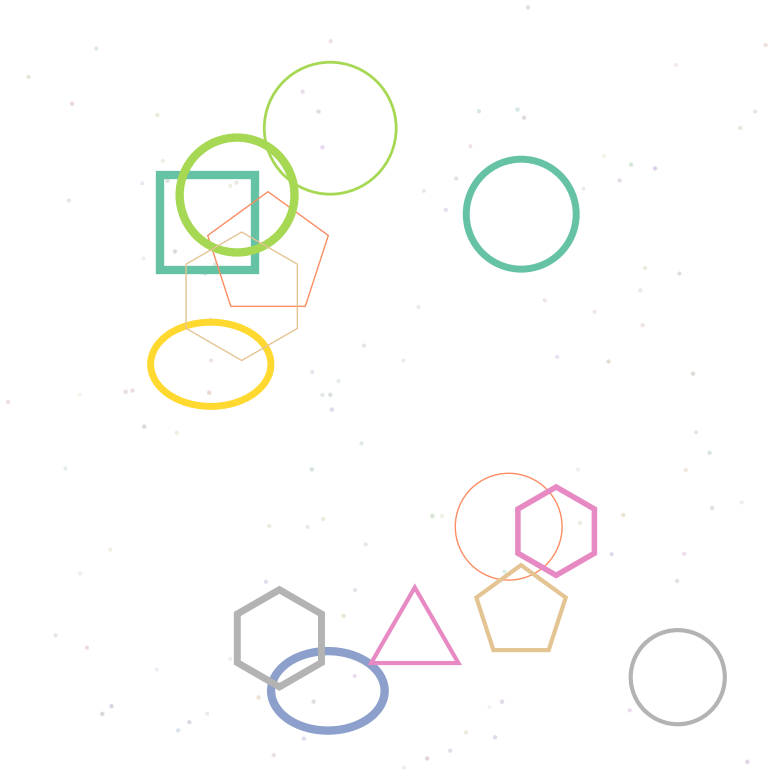[{"shape": "circle", "thickness": 2.5, "radius": 0.36, "center": [0.677, 0.722]}, {"shape": "square", "thickness": 3, "radius": 0.31, "center": [0.269, 0.711]}, {"shape": "pentagon", "thickness": 0.5, "radius": 0.41, "center": [0.348, 0.669]}, {"shape": "circle", "thickness": 0.5, "radius": 0.35, "center": [0.661, 0.316]}, {"shape": "oval", "thickness": 3, "radius": 0.37, "center": [0.426, 0.103]}, {"shape": "triangle", "thickness": 1.5, "radius": 0.33, "center": [0.539, 0.172]}, {"shape": "hexagon", "thickness": 2, "radius": 0.29, "center": [0.722, 0.31]}, {"shape": "circle", "thickness": 1, "radius": 0.43, "center": [0.429, 0.833]}, {"shape": "circle", "thickness": 3, "radius": 0.37, "center": [0.308, 0.747]}, {"shape": "oval", "thickness": 2.5, "radius": 0.39, "center": [0.274, 0.527]}, {"shape": "hexagon", "thickness": 0.5, "radius": 0.42, "center": [0.314, 0.615]}, {"shape": "pentagon", "thickness": 1.5, "radius": 0.31, "center": [0.677, 0.205]}, {"shape": "circle", "thickness": 1.5, "radius": 0.31, "center": [0.88, 0.121]}, {"shape": "hexagon", "thickness": 2.5, "radius": 0.32, "center": [0.363, 0.171]}]